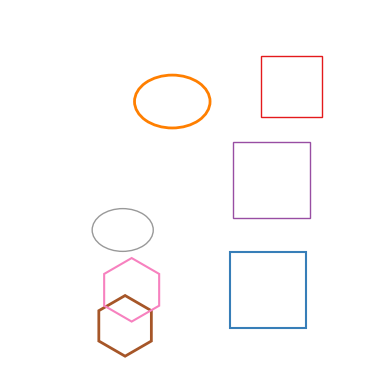[{"shape": "square", "thickness": 1, "radius": 0.4, "center": [0.758, 0.775]}, {"shape": "square", "thickness": 1.5, "radius": 0.5, "center": [0.697, 0.247]}, {"shape": "square", "thickness": 1, "radius": 0.5, "center": [0.705, 0.532]}, {"shape": "oval", "thickness": 2, "radius": 0.49, "center": [0.447, 0.736]}, {"shape": "hexagon", "thickness": 2, "radius": 0.39, "center": [0.325, 0.154]}, {"shape": "hexagon", "thickness": 1.5, "radius": 0.41, "center": [0.342, 0.247]}, {"shape": "oval", "thickness": 1, "radius": 0.4, "center": [0.319, 0.403]}]